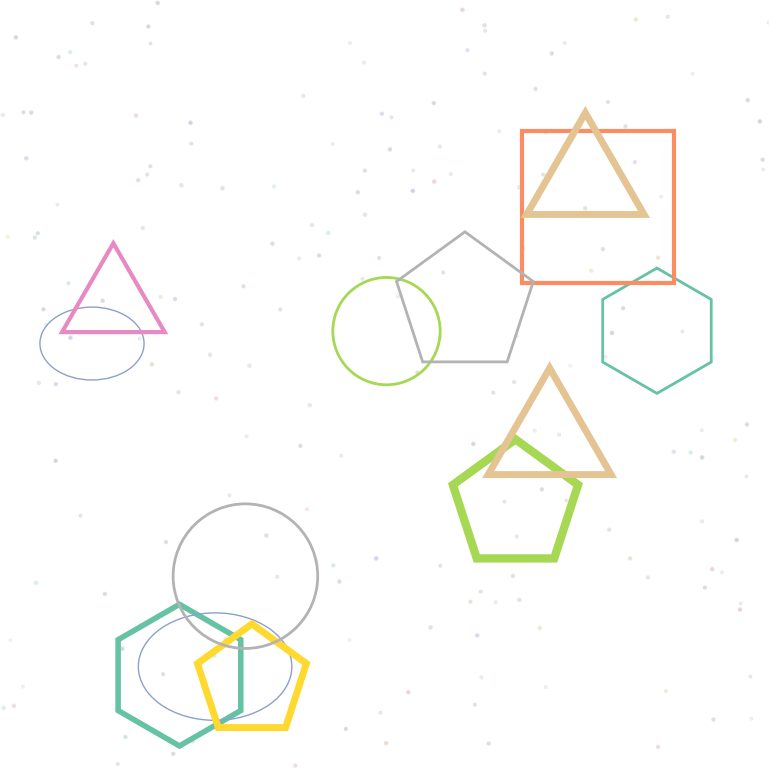[{"shape": "hexagon", "thickness": 2, "radius": 0.46, "center": [0.233, 0.123]}, {"shape": "hexagon", "thickness": 1, "radius": 0.41, "center": [0.853, 0.57]}, {"shape": "square", "thickness": 1.5, "radius": 0.49, "center": [0.777, 0.731]}, {"shape": "oval", "thickness": 0.5, "radius": 0.5, "center": [0.279, 0.134]}, {"shape": "oval", "thickness": 0.5, "radius": 0.34, "center": [0.119, 0.554]}, {"shape": "triangle", "thickness": 1.5, "radius": 0.38, "center": [0.147, 0.607]}, {"shape": "circle", "thickness": 1, "radius": 0.35, "center": [0.502, 0.57]}, {"shape": "pentagon", "thickness": 3, "radius": 0.43, "center": [0.669, 0.344]}, {"shape": "pentagon", "thickness": 2.5, "radius": 0.37, "center": [0.327, 0.115]}, {"shape": "triangle", "thickness": 2.5, "radius": 0.44, "center": [0.76, 0.765]}, {"shape": "triangle", "thickness": 2.5, "radius": 0.46, "center": [0.714, 0.43]}, {"shape": "pentagon", "thickness": 1, "radius": 0.47, "center": [0.604, 0.606]}, {"shape": "circle", "thickness": 1, "radius": 0.47, "center": [0.319, 0.252]}]